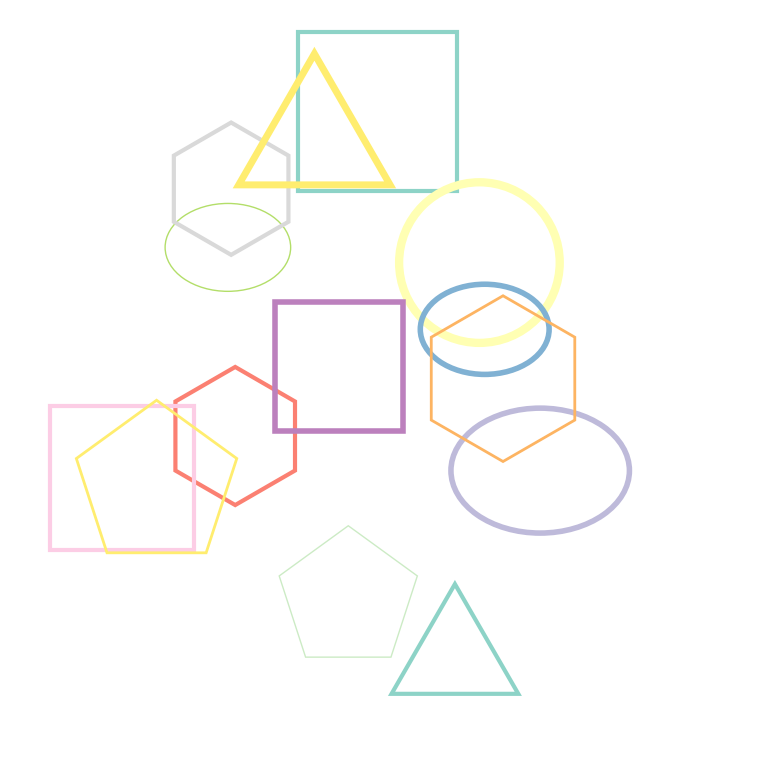[{"shape": "square", "thickness": 1.5, "radius": 0.52, "center": [0.491, 0.856]}, {"shape": "triangle", "thickness": 1.5, "radius": 0.48, "center": [0.591, 0.146]}, {"shape": "circle", "thickness": 3, "radius": 0.52, "center": [0.623, 0.659]}, {"shape": "oval", "thickness": 2, "radius": 0.58, "center": [0.702, 0.389]}, {"shape": "hexagon", "thickness": 1.5, "radius": 0.45, "center": [0.305, 0.434]}, {"shape": "oval", "thickness": 2, "radius": 0.42, "center": [0.629, 0.572]}, {"shape": "hexagon", "thickness": 1, "radius": 0.54, "center": [0.653, 0.508]}, {"shape": "oval", "thickness": 0.5, "radius": 0.41, "center": [0.296, 0.679]}, {"shape": "square", "thickness": 1.5, "radius": 0.47, "center": [0.159, 0.38]}, {"shape": "hexagon", "thickness": 1.5, "radius": 0.43, "center": [0.3, 0.755]}, {"shape": "square", "thickness": 2, "radius": 0.42, "center": [0.44, 0.524]}, {"shape": "pentagon", "thickness": 0.5, "radius": 0.47, "center": [0.452, 0.223]}, {"shape": "pentagon", "thickness": 1, "radius": 0.55, "center": [0.203, 0.371]}, {"shape": "triangle", "thickness": 2.5, "radius": 0.57, "center": [0.408, 0.817]}]